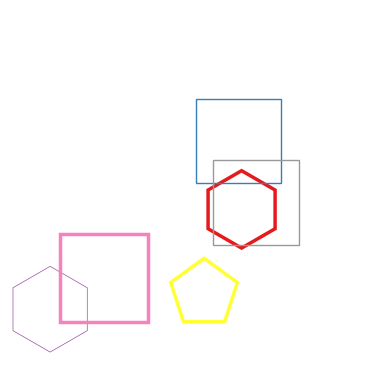[{"shape": "hexagon", "thickness": 2.5, "radius": 0.5, "center": [0.628, 0.456]}, {"shape": "square", "thickness": 1, "radius": 0.55, "center": [0.619, 0.634]}, {"shape": "hexagon", "thickness": 0.5, "radius": 0.56, "center": [0.13, 0.197]}, {"shape": "pentagon", "thickness": 2.5, "radius": 0.45, "center": [0.53, 0.238]}, {"shape": "square", "thickness": 2.5, "radius": 0.57, "center": [0.271, 0.278]}, {"shape": "square", "thickness": 1, "radius": 0.55, "center": [0.665, 0.474]}]